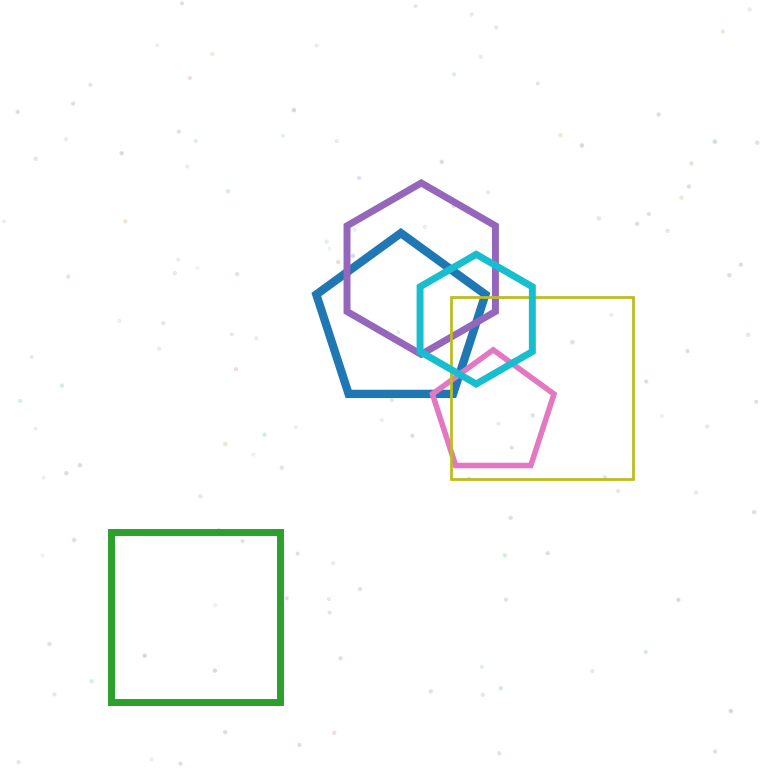[{"shape": "pentagon", "thickness": 3, "radius": 0.58, "center": [0.521, 0.582]}, {"shape": "square", "thickness": 2.5, "radius": 0.55, "center": [0.254, 0.199]}, {"shape": "hexagon", "thickness": 2.5, "radius": 0.56, "center": [0.547, 0.651]}, {"shape": "pentagon", "thickness": 2, "radius": 0.42, "center": [0.641, 0.463]}, {"shape": "square", "thickness": 1, "radius": 0.59, "center": [0.704, 0.497]}, {"shape": "hexagon", "thickness": 2.5, "radius": 0.42, "center": [0.618, 0.586]}]